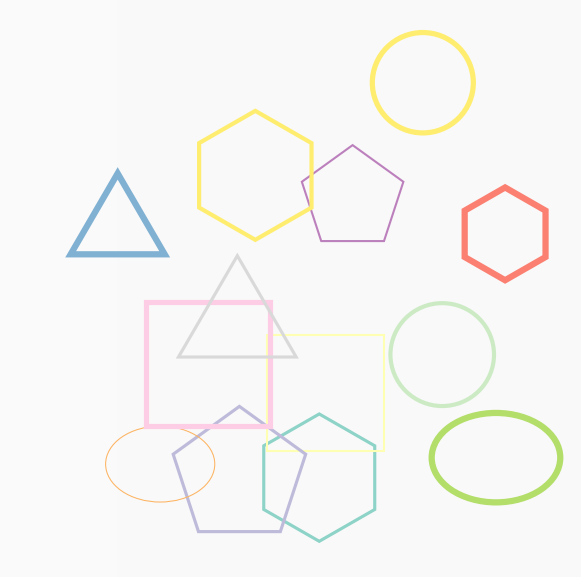[{"shape": "hexagon", "thickness": 1.5, "radius": 0.55, "center": [0.549, 0.172]}, {"shape": "square", "thickness": 1, "radius": 0.5, "center": [0.56, 0.318]}, {"shape": "pentagon", "thickness": 1.5, "radius": 0.6, "center": [0.412, 0.176]}, {"shape": "hexagon", "thickness": 3, "radius": 0.4, "center": [0.869, 0.594]}, {"shape": "triangle", "thickness": 3, "radius": 0.47, "center": [0.202, 0.605]}, {"shape": "oval", "thickness": 0.5, "radius": 0.47, "center": [0.276, 0.196]}, {"shape": "oval", "thickness": 3, "radius": 0.55, "center": [0.853, 0.207]}, {"shape": "square", "thickness": 2.5, "radius": 0.54, "center": [0.358, 0.368]}, {"shape": "triangle", "thickness": 1.5, "radius": 0.58, "center": [0.408, 0.439]}, {"shape": "pentagon", "thickness": 1, "radius": 0.46, "center": [0.607, 0.656]}, {"shape": "circle", "thickness": 2, "radius": 0.45, "center": [0.761, 0.385]}, {"shape": "circle", "thickness": 2.5, "radius": 0.43, "center": [0.727, 0.856]}, {"shape": "hexagon", "thickness": 2, "radius": 0.56, "center": [0.439, 0.696]}]